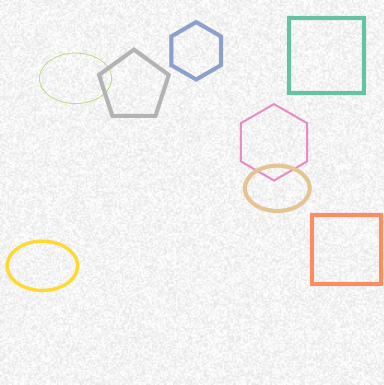[{"shape": "square", "thickness": 3, "radius": 0.49, "center": [0.848, 0.855]}, {"shape": "square", "thickness": 3, "radius": 0.45, "center": [0.899, 0.353]}, {"shape": "hexagon", "thickness": 3, "radius": 0.37, "center": [0.51, 0.868]}, {"shape": "hexagon", "thickness": 1.5, "radius": 0.5, "center": [0.712, 0.63]}, {"shape": "oval", "thickness": 0.5, "radius": 0.47, "center": [0.196, 0.797]}, {"shape": "oval", "thickness": 2.5, "radius": 0.46, "center": [0.11, 0.309]}, {"shape": "oval", "thickness": 3, "radius": 0.42, "center": [0.72, 0.511]}, {"shape": "pentagon", "thickness": 3, "radius": 0.48, "center": [0.348, 0.776]}]